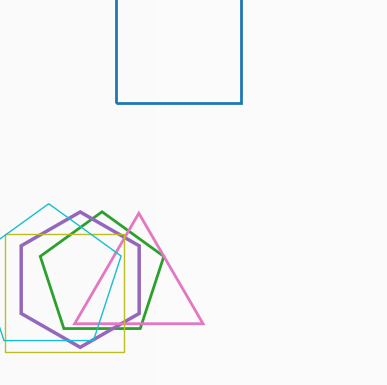[{"shape": "square", "thickness": 2, "radius": 0.81, "center": [0.46, 0.895]}, {"shape": "pentagon", "thickness": 2, "radius": 0.84, "center": [0.263, 0.282]}, {"shape": "hexagon", "thickness": 2.5, "radius": 0.88, "center": [0.207, 0.274]}, {"shape": "triangle", "thickness": 2, "radius": 0.96, "center": [0.358, 0.255]}, {"shape": "square", "thickness": 1, "radius": 0.76, "center": [0.166, 0.239]}, {"shape": "pentagon", "thickness": 1, "radius": 0.98, "center": [0.126, 0.274]}]